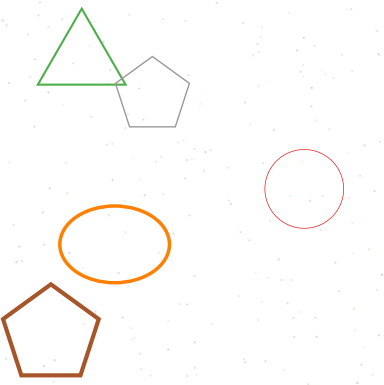[{"shape": "circle", "thickness": 0.5, "radius": 0.51, "center": [0.79, 0.509]}, {"shape": "triangle", "thickness": 1.5, "radius": 0.66, "center": [0.212, 0.846]}, {"shape": "oval", "thickness": 2.5, "radius": 0.71, "center": [0.298, 0.365]}, {"shape": "pentagon", "thickness": 3, "radius": 0.65, "center": [0.132, 0.131]}, {"shape": "pentagon", "thickness": 1, "radius": 0.5, "center": [0.396, 0.752]}]